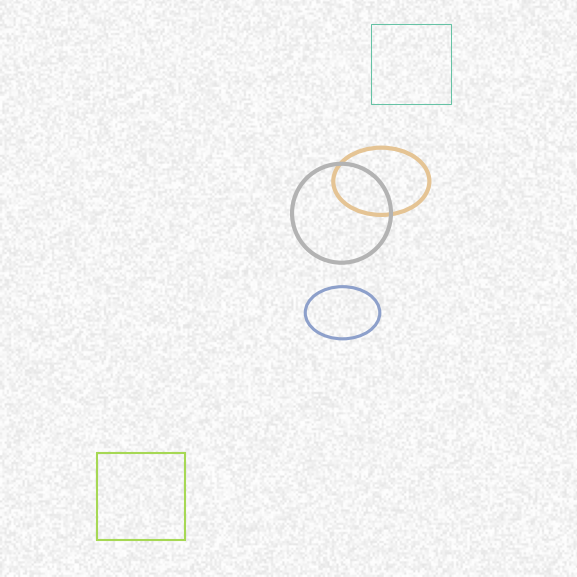[{"shape": "square", "thickness": 0.5, "radius": 0.35, "center": [0.712, 0.888]}, {"shape": "oval", "thickness": 1.5, "radius": 0.32, "center": [0.593, 0.458]}, {"shape": "square", "thickness": 1, "radius": 0.38, "center": [0.244, 0.14]}, {"shape": "oval", "thickness": 2, "radius": 0.42, "center": [0.66, 0.685]}, {"shape": "circle", "thickness": 2, "radius": 0.43, "center": [0.591, 0.63]}]